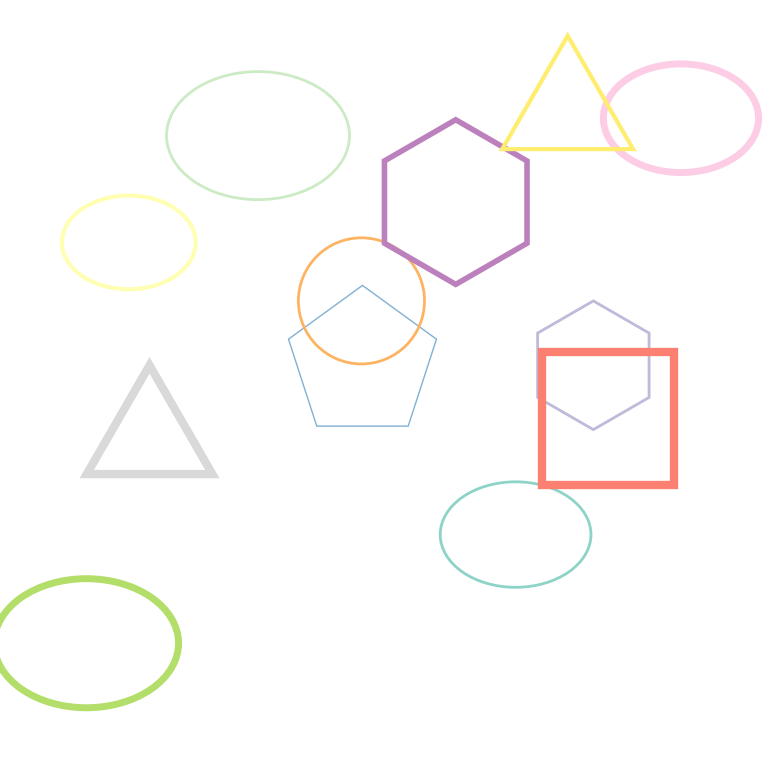[{"shape": "oval", "thickness": 1, "radius": 0.49, "center": [0.67, 0.306]}, {"shape": "oval", "thickness": 1.5, "radius": 0.43, "center": [0.167, 0.685]}, {"shape": "hexagon", "thickness": 1, "radius": 0.42, "center": [0.771, 0.526]}, {"shape": "square", "thickness": 3, "radius": 0.43, "center": [0.79, 0.457]}, {"shape": "pentagon", "thickness": 0.5, "radius": 0.51, "center": [0.471, 0.528]}, {"shape": "circle", "thickness": 1, "radius": 0.41, "center": [0.469, 0.609]}, {"shape": "oval", "thickness": 2.5, "radius": 0.6, "center": [0.112, 0.165]}, {"shape": "oval", "thickness": 2.5, "radius": 0.5, "center": [0.884, 0.846]}, {"shape": "triangle", "thickness": 3, "radius": 0.47, "center": [0.194, 0.431]}, {"shape": "hexagon", "thickness": 2, "radius": 0.53, "center": [0.592, 0.738]}, {"shape": "oval", "thickness": 1, "radius": 0.59, "center": [0.335, 0.824]}, {"shape": "triangle", "thickness": 1.5, "radius": 0.49, "center": [0.737, 0.855]}]